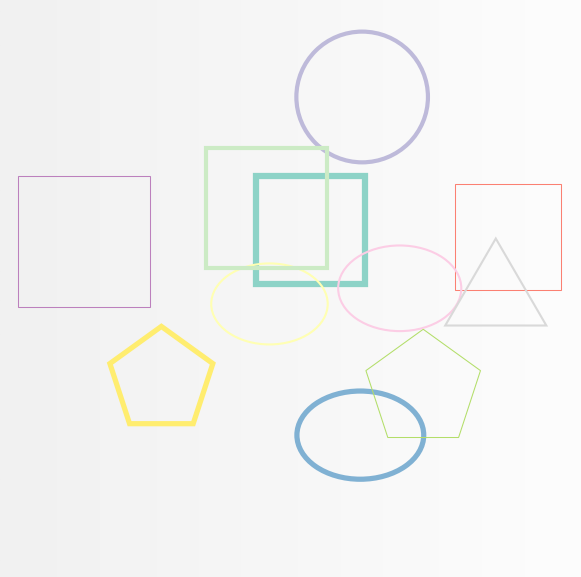[{"shape": "square", "thickness": 3, "radius": 0.47, "center": [0.534, 0.601]}, {"shape": "oval", "thickness": 1, "radius": 0.5, "center": [0.464, 0.473]}, {"shape": "circle", "thickness": 2, "radius": 0.57, "center": [0.623, 0.831]}, {"shape": "square", "thickness": 0.5, "radius": 0.46, "center": [0.874, 0.589]}, {"shape": "oval", "thickness": 2.5, "radius": 0.55, "center": [0.62, 0.246]}, {"shape": "pentagon", "thickness": 0.5, "radius": 0.52, "center": [0.728, 0.325]}, {"shape": "oval", "thickness": 1, "radius": 0.53, "center": [0.688, 0.5]}, {"shape": "triangle", "thickness": 1, "radius": 0.5, "center": [0.853, 0.486]}, {"shape": "square", "thickness": 0.5, "radius": 0.57, "center": [0.144, 0.581]}, {"shape": "square", "thickness": 2, "radius": 0.52, "center": [0.458, 0.639]}, {"shape": "pentagon", "thickness": 2.5, "radius": 0.47, "center": [0.278, 0.341]}]